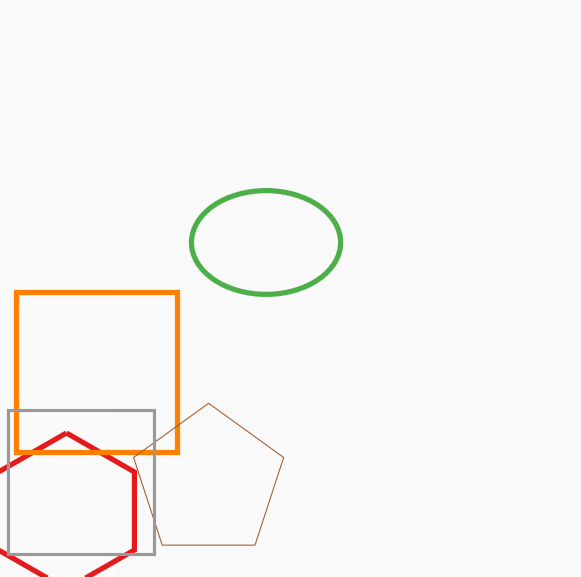[{"shape": "hexagon", "thickness": 2.5, "radius": 0.68, "center": [0.114, 0.114]}, {"shape": "oval", "thickness": 2.5, "radius": 0.64, "center": [0.458, 0.579]}, {"shape": "square", "thickness": 2.5, "radius": 0.7, "center": [0.166, 0.355]}, {"shape": "pentagon", "thickness": 0.5, "radius": 0.68, "center": [0.359, 0.165]}, {"shape": "square", "thickness": 1.5, "radius": 0.63, "center": [0.139, 0.164]}]